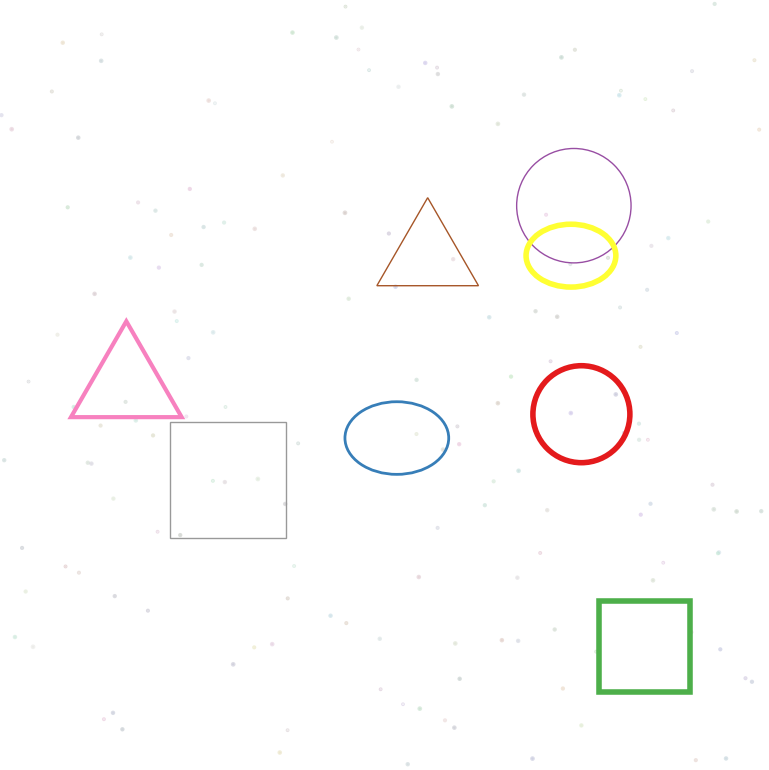[{"shape": "circle", "thickness": 2, "radius": 0.31, "center": [0.755, 0.462]}, {"shape": "oval", "thickness": 1, "radius": 0.34, "center": [0.515, 0.431]}, {"shape": "square", "thickness": 2, "radius": 0.3, "center": [0.837, 0.161]}, {"shape": "circle", "thickness": 0.5, "radius": 0.37, "center": [0.745, 0.733]}, {"shape": "oval", "thickness": 2, "radius": 0.29, "center": [0.742, 0.668]}, {"shape": "triangle", "thickness": 0.5, "radius": 0.38, "center": [0.555, 0.667]}, {"shape": "triangle", "thickness": 1.5, "radius": 0.41, "center": [0.164, 0.5]}, {"shape": "square", "thickness": 0.5, "radius": 0.38, "center": [0.296, 0.377]}]